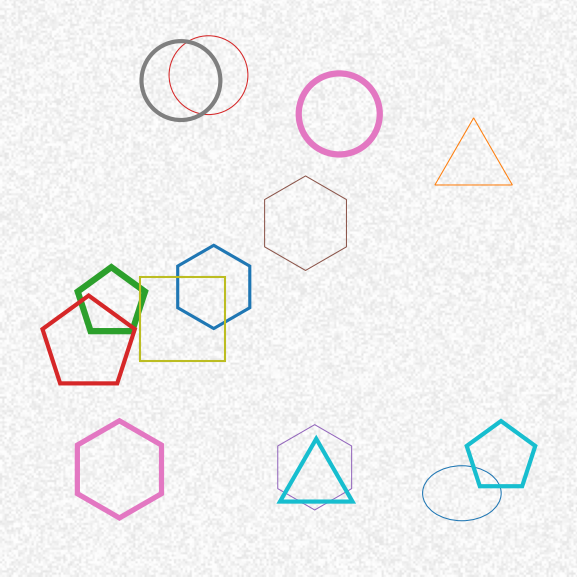[{"shape": "hexagon", "thickness": 1.5, "radius": 0.36, "center": [0.37, 0.502]}, {"shape": "oval", "thickness": 0.5, "radius": 0.34, "center": [0.8, 0.145]}, {"shape": "triangle", "thickness": 0.5, "radius": 0.39, "center": [0.82, 0.718]}, {"shape": "pentagon", "thickness": 3, "radius": 0.31, "center": [0.193, 0.475]}, {"shape": "circle", "thickness": 0.5, "radius": 0.34, "center": [0.361, 0.869]}, {"shape": "pentagon", "thickness": 2, "radius": 0.42, "center": [0.154, 0.403]}, {"shape": "hexagon", "thickness": 0.5, "radius": 0.37, "center": [0.545, 0.19]}, {"shape": "hexagon", "thickness": 0.5, "radius": 0.41, "center": [0.529, 0.613]}, {"shape": "hexagon", "thickness": 2.5, "radius": 0.42, "center": [0.207, 0.186]}, {"shape": "circle", "thickness": 3, "radius": 0.35, "center": [0.587, 0.802]}, {"shape": "circle", "thickness": 2, "radius": 0.34, "center": [0.313, 0.86]}, {"shape": "square", "thickness": 1, "radius": 0.37, "center": [0.316, 0.447]}, {"shape": "triangle", "thickness": 2, "radius": 0.36, "center": [0.548, 0.167]}, {"shape": "pentagon", "thickness": 2, "radius": 0.31, "center": [0.868, 0.208]}]